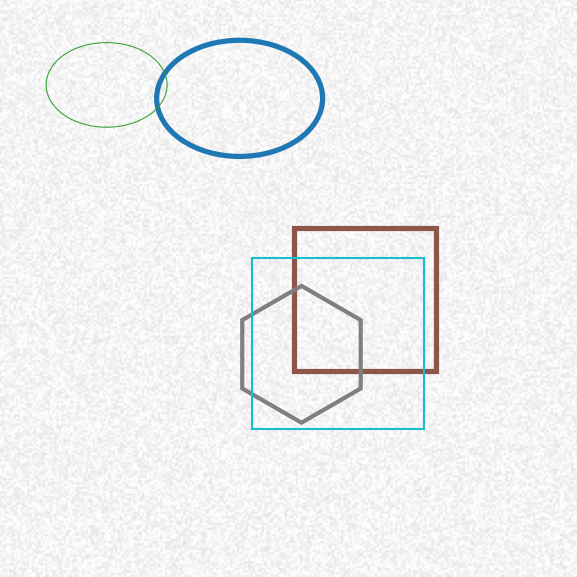[{"shape": "oval", "thickness": 2.5, "radius": 0.72, "center": [0.415, 0.829]}, {"shape": "oval", "thickness": 0.5, "radius": 0.52, "center": [0.185, 0.852]}, {"shape": "square", "thickness": 2.5, "radius": 0.62, "center": [0.632, 0.48]}, {"shape": "hexagon", "thickness": 2, "radius": 0.59, "center": [0.522, 0.386]}, {"shape": "square", "thickness": 1, "radius": 0.74, "center": [0.586, 0.404]}]